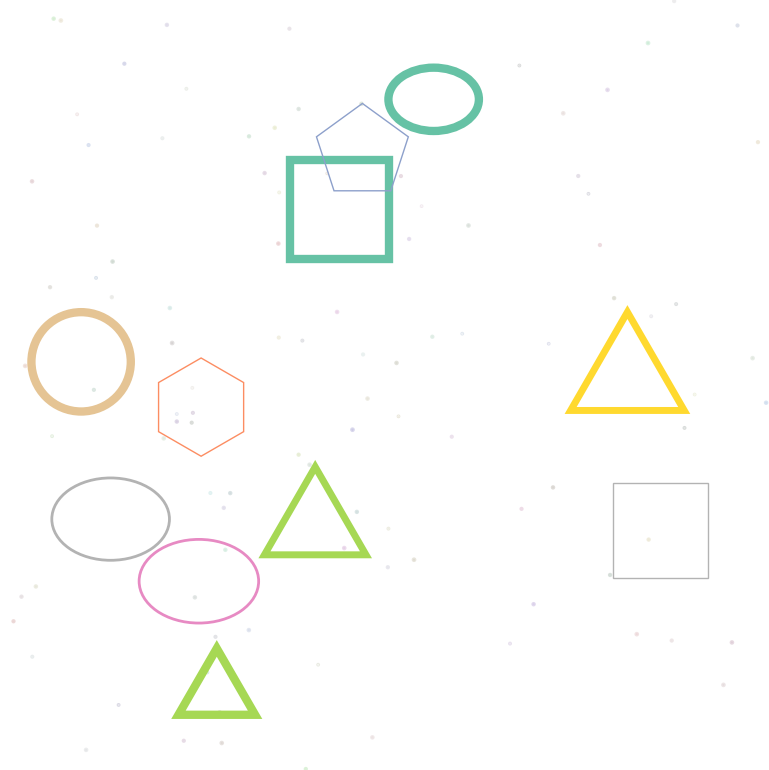[{"shape": "square", "thickness": 3, "radius": 0.32, "center": [0.44, 0.728]}, {"shape": "oval", "thickness": 3, "radius": 0.29, "center": [0.563, 0.871]}, {"shape": "hexagon", "thickness": 0.5, "radius": 0.32, "center": [0.261, 0.471]}, {"shape": "pentagon", "thickness": 0.5, "radius": 0.31, "center": [0.471, 0.803]}, {"shape": "oval", "thickness": 1, "radius": 0.39, "center": [0.258, 0.245]}, {"shape": "triangle", "thickness": 3, "radius": 0.29, "center": [0.282, 0.1]}, {"shape": "triangle", "thickness": 2.5, "radius": 0.38, "center": [0.409, 0.318]}, {"shape": "triangle", "thickness": 2.5, "radius": 0.43, "center": [0.815, 0.51]}, {"shape": "circle", "thickness": 3, "radius": 0.32, "center": [0.105, 0.53]}, {"shape": "square", "thickness": 0.5, "radius": 0.31, "center": [0.857, 0.311]}, {"shape": "oval", "thickness": 1, "radius": 0.38, "center": [0.144, 0.326]}]